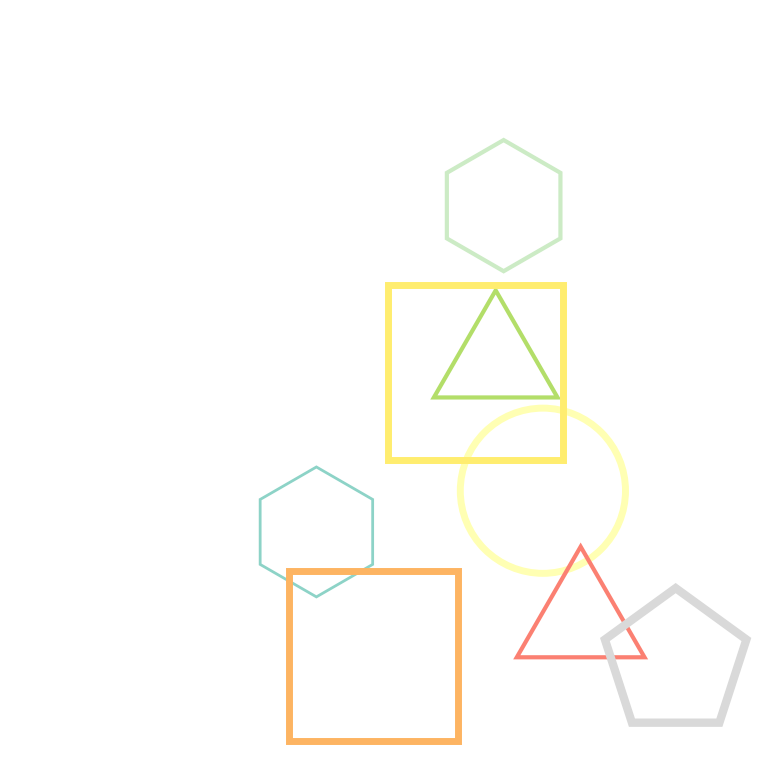[{"shape": "hexagon", "thickness": 1, "radius": 0.42, "center": [0.411, 0.309]}, {"shape": "circle", "thickness": 2.5, "radius": 0.54, "center": [0.705, 0.363]}, {"shape": "triangle", "thickness": 1.5, "radius": 0.48, "center": [0.754, 0.194]}, {"shape": "square", "thickness": 2.5, "radius": 0.55, "center": [0.485, 0.148]}, {"shape": "triangle", "thickness": 1.5, "radius": 0.46, "center": [0.644, 0.53]}, {"shape": "pentagon", "thickness": 3, "radius": 0.48, "center": [0.877, 0.14]}, {"shape": "hexagon", "thickness": 1.5, "radius": 0.43, "center": [0.654, 0.733]}, {"shape": "square", "thickness": 2.5, "radius": 0.57, "center": [0.617, 0.516]}]